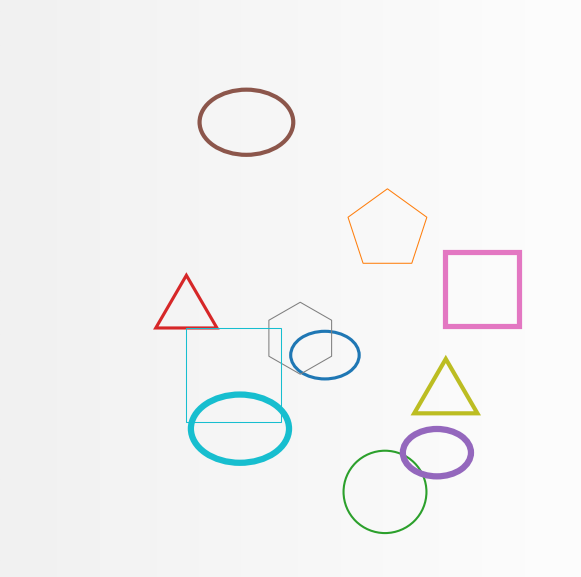[{"shape": "oval", "thickness": 1.5, "radius": 0.29, "center": [0.559, 0.384]}, {"shape": "pentagon", "thickness": 0.5, "radius": 0.36, "center": [0.667, 0.601]}, {"shape": "circle", "thickness": 1, "radius": 0.36, "center": [0.662, 0.147]}, {"shape": "triangle", "thickness": 1.5, "radius": 0.3, "center": [0.321, 0.462]}, {"shape": "oval", "thickness": 3, "radius": 0.29, "center": [0.752, 0.215]}, {"shape": "oval", "thickness": 2, "radius": 0.4, "center": [0.424, 0.787]}, {"shape": "square", "thickness": 2.5, "radius": 0.32, "center": [0.829, 0.499]}, {"shape": "hexagon", "thickness": 0.5, "radius": 0.31, "center": [0.517, 0.413]}, {"shape": "triangle", "thickness": 2, "radius": 0.31, "center": [0.767, 0.315]}, {"shape": "oval", "thickness": 3, "radius": 0.42, "center": [0.413, 0.257]}, {"shape": "square", "thickness": 0.5, "radius": 0.41, "center": [0.401, 0.349]}]